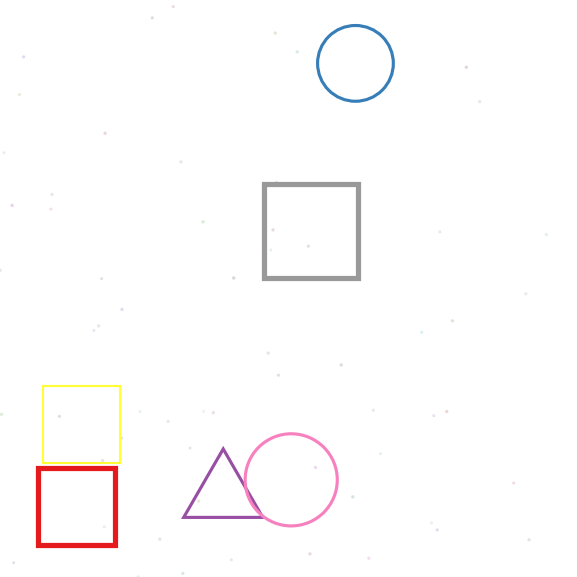[{"shape": "square", "thickness": 2.5, "radius": 0.33, "center": [0.132, 0.123]}, {"shape": "circle", "thickness": 1.5, "radius": 0.33, "center": [0.616, 0.889]}, {"shape": "triangle", "thickness": 1.5, "radius": 0.4, "center": [0.387, 0.143]}, {"shape": "square", "thickness": 1, "radius": 0.33, "center": [0.141, 0.264]}, {"shape": "circle", "thickness": 1.5, "radius": 0.4, "center": [0.504, 0.168]}, {"shape": "square", "thickness": 2.5, "radius": 0.41, "center": [0.538, 0.599]}]